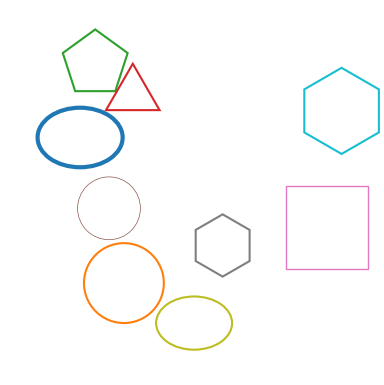[{"shape": "oval", "thickness": 3, "radius": 0.55, "center": [0.208, 0.643]}, {"shape": "circle", "thickness": 1.5, "radius": 0.52, "center": [0.322, 0.265]}, {"shape": "pentagon", "thickness": 1.5, "radius": 0.44, "center": [0.247, 0.835]}, {"shape": "triangle", "thickness": 1.5, "radius": 0.4, "center": [0.345, 0.754]}, {"shape": "circle", "thickness": 0.5, "radius": 0.41, "center": [0.283, 0.459]}, {"shape": "square", "thickness": 1, "radius": 0.54, "center": [0.85, 0.409]}, {"shape": "hexagon", "thickness": 1.5, "radius": 0.4, "center": [0.578, 0.362]}, {"shape": "oval", "thickness": 1.5, "radius": 0.49, "center": [0.504, 0.161]}, {"shape": "hexagon", "thickness": 1.5, "radius": 0.56, "center": [0.887, 0.712]}]